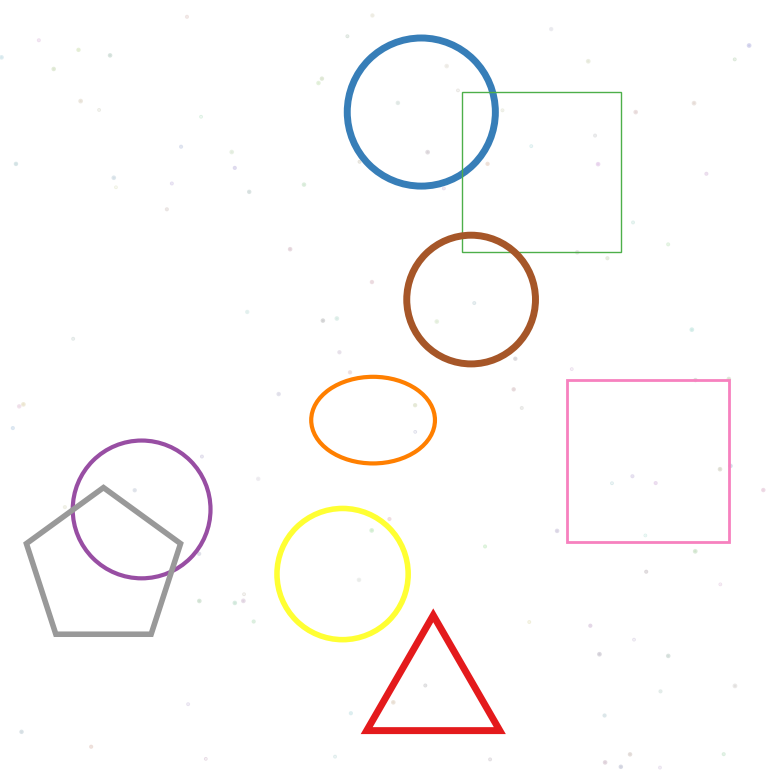[{"shape": "triangle", "thickness": 2.5, "radius": 0.5, "center": [0.563, 0.101]}, {"shape": "circle", "thickness": 2.5, "radius": 0.48, "center": [0.547, 0.854]}, {"shape": "square", "thickness": 0.5, "radius": 0.52, "center": [0.703, 0.777]}, {"shape": "circle", "thickness": 1.5, "radius": 0.45, "center": [0.184, 0.338]}, {"shape": "oval", "thickness": 1.5, "radius": 0.4, "center": [0.485, 0.454]}, {"shape": "circle", "thickness": 2, "radius": 0.43, "center": [0.445, 0.254]}, {"shape": "circle", "thickness": 2.5, "radius": 0.42, "center": [0.612, 0.611]}, {"shape": "square", "thickness": 1, "radius": 0.53, "center": [0.842, 0.401]}, {"shape": "pentagon", "thickness": 2, "radius": 0.53, "center": [0.134, 0.261]}]